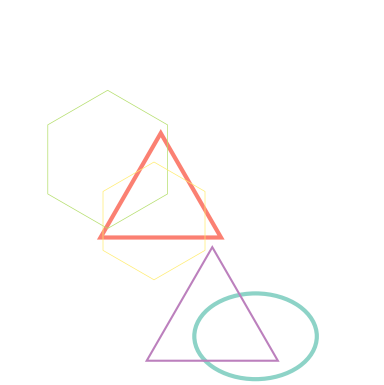[{"shape": "oval", "thickness": 3, "radius": 0.8, "center": [0.664, 0.127]}, {"shape": "triangle", "thickness": 3, "radius": 0.9, "center": [0.418, 0.473]}, {"shape": "hexagon", "thickness": 0.5, "radius": 0.9, "center": [0.28, 0.586]}, {"shape": "triangle", "thickness": 1.5, "radius": 0.98, "center": [0.551, 0.161]}, {"shape": "hexagon", "thickness": 0.5, "radius": 0.76, "center": [0.4, 0.426]}]